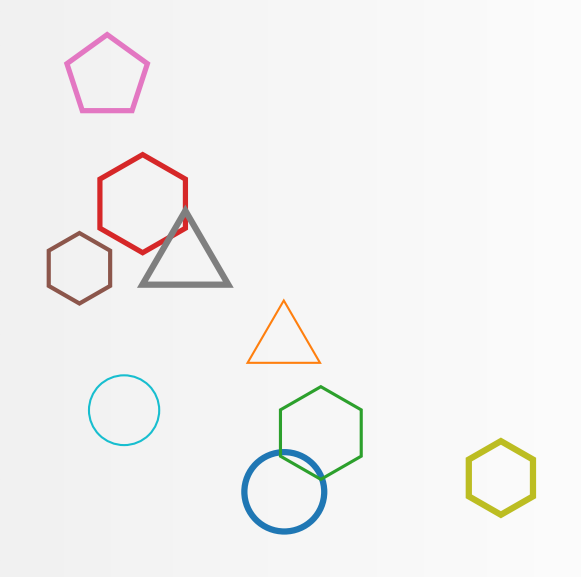[{"shape": "circle", "thickness": 3, "radius": 0.34, "center": [0.489, 0.147]}, {"shape": "triangle", "thickness": 1, "radius": 0.36, "center": [0.488, 0.407]}, {"shape": "hexagon", "thickness": 1.5, "radius": 0.4, "center": [0.552, 0.249]}, {"shape": "hexagon", "thickness": 2.5, "radius": 0.42, "center": [0.245, 0.646]}, {"shape": "hexagon", "thickness": 2, "radius": 0.31, "center": [0.137, 0.535]}, {"shape": "pentagon", "thickness": 2.5, "radius": 0.36, "center": [0.184, 0.866]}, {"shape": "triangle", "thickness": 3, "radius": 0.43, "center": [0.319, 0.549]}, {"shape": "hexagon", "thickness": 3, "radius": 0.32, "center": [0.862, 0.172]}, {"shape": "circle", "thickness": 1, "radius": 0.3, "center": [0.213, 0.289]}]